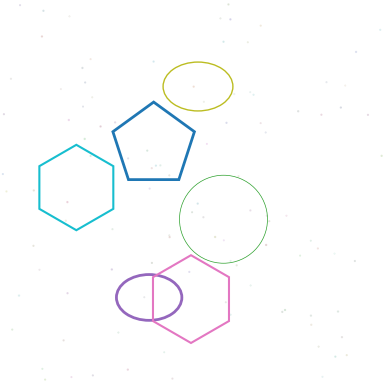[{"shape": "pentagon", "thickness": 2, "radius": 0.56, "center": [0.399, 0.624]}, {"shape": "circle", "thickness": 0.5, "radius": 0.57, "center": [0.58, 0.431]}, {"shape": "oval", "thickness": 2, "radius": 0.42, "center": [0.387, 0.227]}, {"shape": "hexagon", "thickness": 1.5, "radius": 0.57, "center": [0.496, 0.223]}, {"shape": "oval", "thickness": 1, "radius": 0.45, "center": [0.514, 0.775]}, {"shape": "hexagon", "thickness": 1.5, "radius": 0.55, "center": [0.198, 0.513]}]